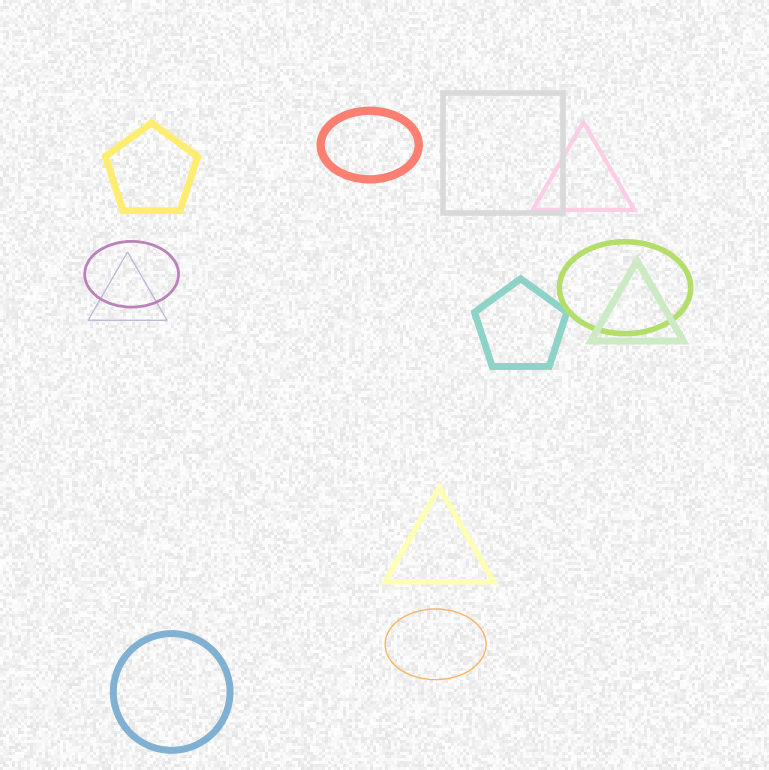[{"shape": "pentagon", "thickness": 2.5, "radius": 0.32, "center": [0.676, 0.575]}, {"shape": "triangle", "thickness": 2, "radius": 0.41, "center": [0.571, 0.285]}, {"shape": "triangle", "thickness": 0.5, "radius": 0.3, "center": [0.166, 0.614]}, {"shape": "oval", "thickness": 3, "radius": 0.32, "center": [0.48, 0.812]}, {"shape": "circle", "thickness": 2.5, "radius": 0.38, "center": [0.223, 0.101]}, {"shape": "oval", "thickness": 0.5, "radius": 0.33, "center": [0.566, 0.163]}, {"shape": "oval", "thickness": 2, "radius": 0.43, "center": [0.812, 0.626]}, {"shape": "triangle", "thickness": 1.5, "radius": 0.38, "center": [0.758, 0.765]}, {"shape": "square", "thickness": 2, "radius": 0.39, "center": [0.653, 0.801]}, {"shape": "oval", "thickness": 1, "radius": 0.3, "center": [0.171, 0.644]}, {"shape": "triangle", "thickness": 2.5, "radius": 0.35, "center": [0.827, 0.592]}, {"shape": "pentagon", "thickness": 2.5, "radius": 0.32, "center": [0.197, 0.777]}]